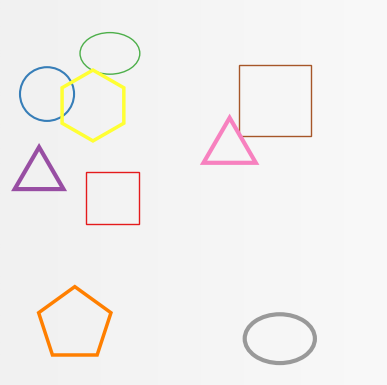[{"shape": "square", "thickness": 1, "radius": 0.34, "center": [0.291, 0.486]}, {"shape": "circle", "thickness": 1.5, "radius": 0.35, "center": [0.121, 0.756]}, {"shape": "oval", "thickness": 1, "radius": 0.39, "center": [0.284, 0.861]}, {"shape": "triangle", "thickness": 3, "radius": 0.36, "center": [0.101, 0.545]}, {"shape": "pentagon", "thickness": 2.5, "radius": 0.49, "center": [0.193, 0.157]}, {"shape": "hexagon", "thickness": 2.5, "radius": 0.46, "center": [0.24, 0.726]}, {"shape": "square", "thickness": 1, "radius": 0.46, "center": [0.71, 0.739]}, {"shape": "triangle", "thickness": 3, "radius": 0.39, "center": [0.593, 0.616]}, {"shape": "oval", "thickness": 3, "radius": 0.45, "center": [0.722, 0.12]}]